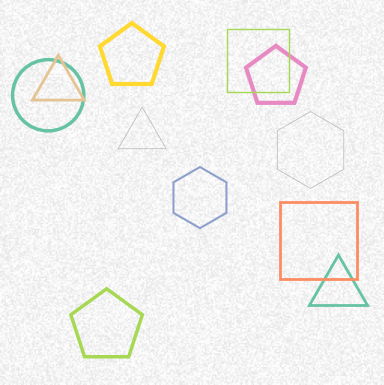[{"shape": "triangle", "thickness": 2, "radius": 0.44, "center": [0.879, 0.25]}, {"shape": "circle", "thickness": 2.5, "radius": 0.46, "center": [0.125, 0.753]}, {"shape": "square", "thickness": 2, "radius": 0.5, "center": [0.827, 0.376]}, {"shape": "hexagon", "thickness": 1.5, "radius": 0.4, "center": [0.519, 0.487]}, {"shape": "pentagon", "thickness": 3, "radius": 0.41, "center": [0.717, 0.799]}, {"shape": "pentagon", "thickness": 2.5, "radius": 0.49, "center": [0.277, 0.152]}, {"shape": "square", "thickness": 1, "radius": 0.4, "center": [0.67, 0.843]}, {"shape": "pentagon", "thickness": 3, "radius": 0.44, "center": [0.343, 0.853]}, {"shape": "triangle", "thickness": 2, "radius": 0.39, "center": [0.152, 0.779]}, {"shape": "hexagon", "thickness": 0.5, "radius": 0.5, "center": [0.807, 0.61]}, {"shape": "triangle", "thickness": 0.5, "radius": 0.36, "center": [0.369, 0.65]}]